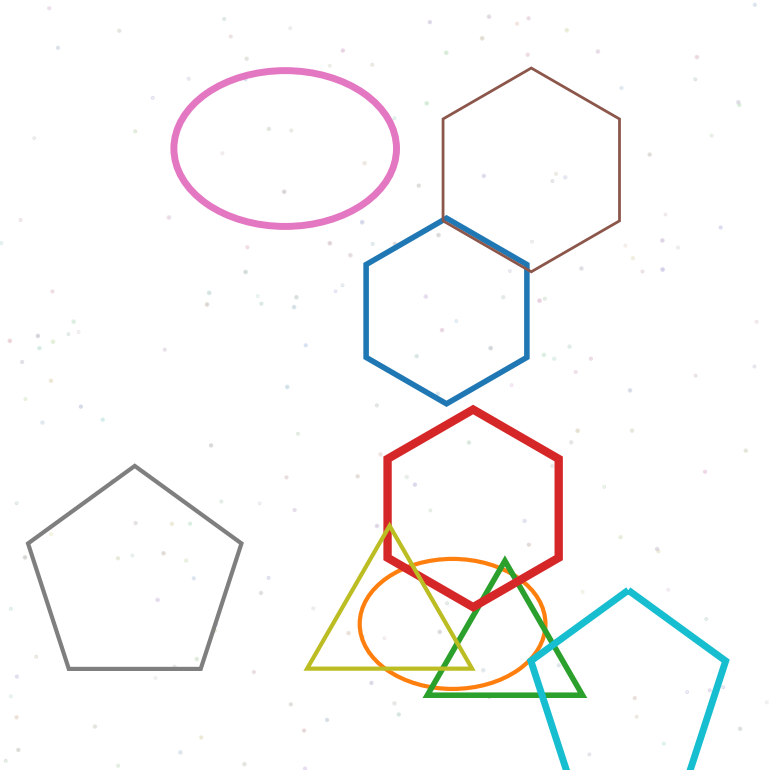[{"shape": "hexagon", "thickness": 2, "radius": 0.6, "center": [0.58, 0.596]}, {"shape": "oval", "thickness": 1.5, "radius": 0.6, "center": [0.588, 0.19]}, {"shape": "triangle", "thickness": 2, "radius": 0.58, "center": [0.656, 0.155]}, {"shape": "hexagon", "thickness": 3, "radius": 0.64, "center": [0.614, 0.34]}, {"shape": "hexagon", "thickness": 1, "radius": 0.66, "center": [0.69, 0.779]}, {"shape": "oval", "thickness": 2.5, "radius": 0.72, "center": [0.37, 0.807]}, {"shape": "pentagon", "thickness": 1.5, "radius": 0.73, "center": [0.175, 0.249]}, {"shape": "triangle", "thickness": 1.5, "radius": 0.62, "center": [0.506, 0.193]}, {"shape": "pentagon", "thickness": 2.5, "radius": 0.66, "center": [0.816, 0.101]}]